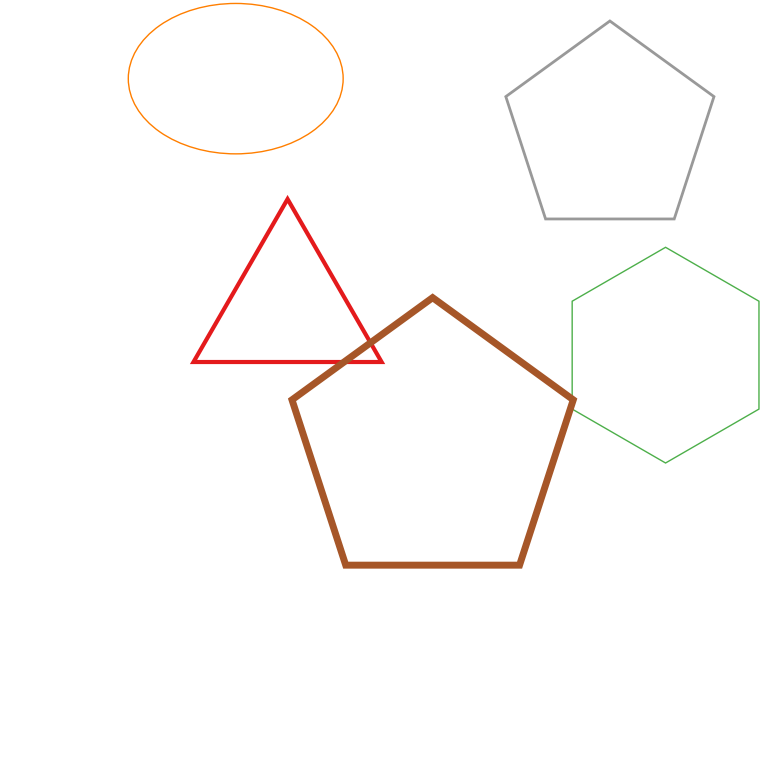[{"shape": "triangle", "thickness": 1.5, "radius": 0.71, "center": [0.373, 0.6]}, {"shape": "hexagon", "thickness": 0.5, "radius": 0.7, "center": [0.864, 0.539]}, {"shape": "oval", "thickness": 0.5, "radius": 0.7, "center": [0.306, 0.898]}, {"shape": "pentagon", "thickness": 2.5, "radius": 0.96, "center": [0.562, 0.421]}, {"shape": "pentagon", "thickness": 1, "radius": 0.71, "center": [0.792, 0.831]}]